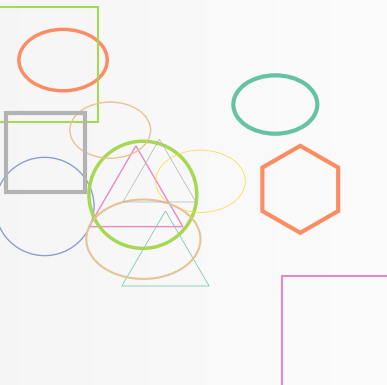[{"shape": "oval", "thickness": 3, "radius": 0.54, "center": [0.711, 0.729]}, {"shape": "triangle", "thickness": 0.5, "radius": 0.65, "center": [0.427, 0.322]}, {"shape": "oval", "thickness": 2.5, "radius": 0.57, "center": [0.163, 0.844]}, {"shape": "hexagon", "thickness": 3, "radius": 0.56, "center": [0.775, 0.508]}, {"shape": "circle", "thickness": 1, "radius": 0.64, "center": [0.115, 0.464]}, {"shape": "triangle", "thickness": 1, "radius": 0.7, "center": [0.351, 0.481]}, {"shape": "square", "thickness": 1.5, "radius": 0.73, "center": [0.876, 0.136]}, {"shape": "circle", "thickness": 2.5, "radius": 0.7, "center": [0.369, 0.494]}, {"shape": "square", "thickness": 1.5, "radius": 0.75, "center": [0.105, 0.833]}, {"shape": "oval", "thickness": 0.5, "radius": 0.58, "center": [0.517, 0.529]}, {"shape": "oval", "thickness": 1.5, "radius": 0.74, "center": [0.37, 0.379]}, {"shape": "oval", "thickness": 1, "radius": 0.52, "center": [0.284, 0.662]}, {"shape": "square", "thickness": 3, "radius": 0.51, "center": [0.118, 0.604]}, {"shape": "triangle", "thickness": 0.5, "radius": 0.54, "center": [0.411, 0.53]}]